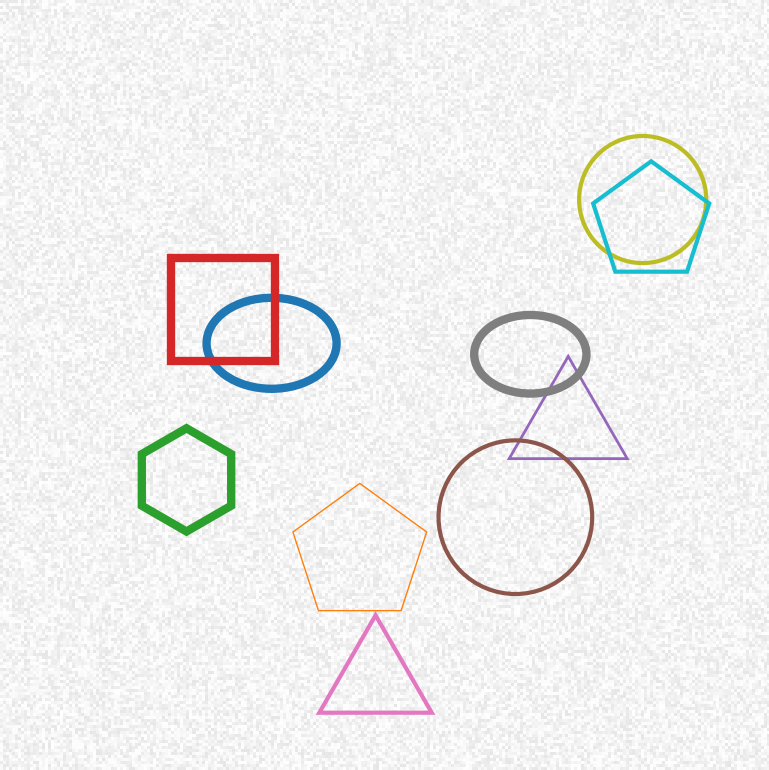[{"shape": "oval", "thickness": 3, "radius": 0.42, "center": [0.353, 0.554]}, {"shape": "pentagon", "thickness": 0.5, "radius": 0.46, "center": [0.467, 0.281]}, {"shape": "hexagon", "thickness": 3, "radius": 0.34, "center": [0.242, 0.377]}, {"shape": "square", "thickness": 3, "radius": 0.34, "center": [0.29, 0.598]}, {"shape": "triangle", "thickness": 1, "radius": 0.44, "center": [0.738, 0.449]}, {"shape": "circle", "thickness": 1.5, "radius": 0.5, "center": [0.669, 0.328]}, {"shape": "triangle", "thickness": 1.5, "radius": 0.42, "center": [0.488, 0.117]}, {"shape": "oval", "thickness": 3, "radius": 0.36, "center": [0.689, 0.54]}, {"shape": "circle", "thickness": 1.5, "radius": 0.41, "center": [0.835, 0.741]}, {"shape": "pentagon", "thickness": 1.5, "radius": 0.4, "center": [0.846, 0.711]}]